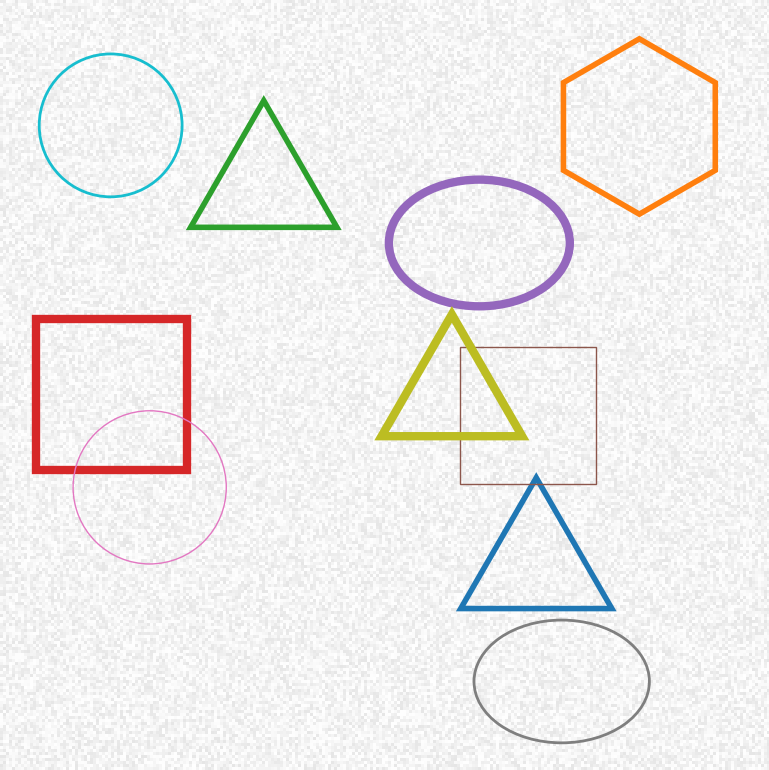[{"shape": "triangle", "thickness": 2, "radius": 0.57, "center": [0.696, 0.266]}, {"shape": "hexagon", "thickness": 2, "radius": 0.57, "center": [0.83, 0.836]}, {"shape": "triangle", "thickness": 2, "radius": 0.55, "center": [0.343, 0.76]}, {"shape": "square", "thickness": 3, "radius": 0.49, "center": [0.145, 0.487]}, {"shape": "oval", "thickness": 3, "radius": 0.59, "center": [0.623, 0.684]}, {"shape": "square", "thickness": 0.5, "radius": 0.44, "center": [0.686, 0.461]}, {"shape": "circle", "thickness": 0.5, "radius": 0.5, "center": [0.194, 0.367]}, {"shape": "oval", "thickness": 1, "radius": 0.57, "center": [0.729, 0.115]}, {"shape": "triangle", "thickness": 3, "radius": 0.53, "center": [0.587, 0.486]}, {"shape": "circle", "thickness": 1, "radius": 0.46, "center": [0.144, 0.837]}]